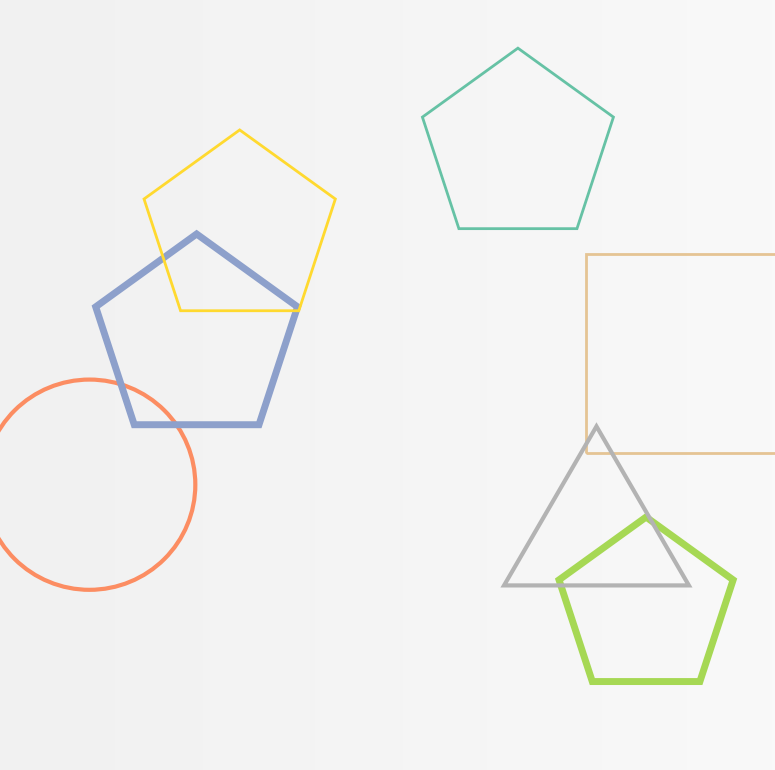[{"shape": "pentagon", "thickness": 1, "radius": 0.65, "center": [0.668, 0.808]}, {"shape": "circle", "thickness": 1.5, "radius": 0.68, "center": [0.116, 0.371]}, {"shape": "pentagon", "thickness": 2.5, "radius": 0.68, "center": [0.254, 0.559]}, {"shape": "pentagon", "thickness": 2.5, "radius": 0.59, "center": [0.834, 0.21]}, {"shape": "pentagon", "thickness": 1, "radius": 0.65, "center": [0.309, 0.701]}, {"shape": "square", "thickness": 1, "radius": 0.64, "center": [0.884, 0.541]}, {"shape": "triangle", "thickness": 1.5, "radius": 0.69, "center": [0.77, 0.309]}]